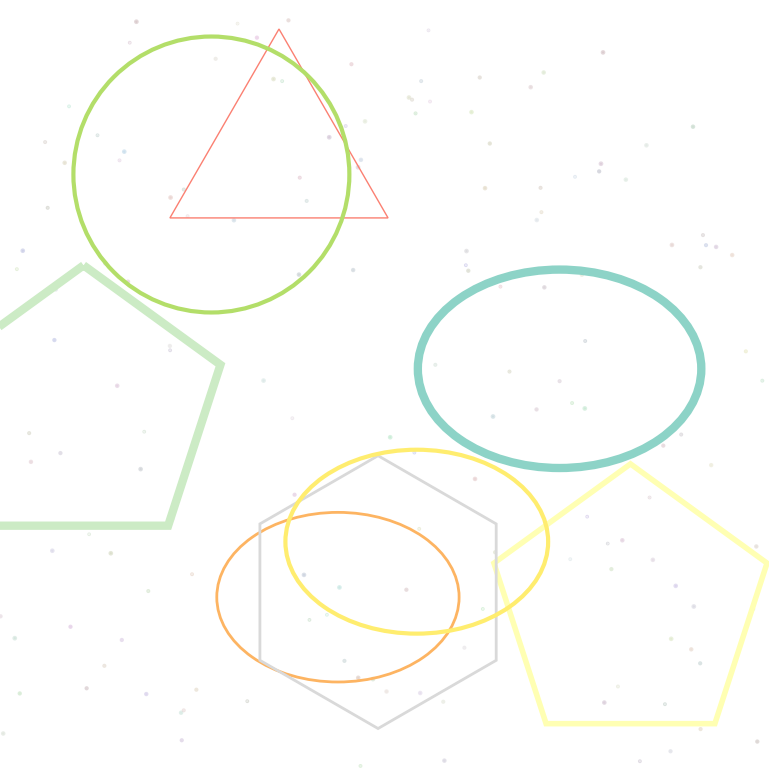[{"shape": "oval", "thickness": 3, "radius": 0.92, "center": [0.727, 0.521]}, {"shape": "pentagon", "thickness": 2, "radius": 0.93, "center": [0.819, 0.211]}, {"shape": "triangle", "thickness": 0.5, "radius": 0.82, "center": [0.362, 0.799]}, {"shape": "oval", "thickness": 1, "radius": 0.79, "center": [0.439, 0.224]}, {"shape": "circle", "thickness": 1.5, "radius": 0.9, "center": [0.275, 0.773]}, {"shape": "hexagon", "thickness": 1, "radius": 0.89, "center": [0.491, 0.231]}, {"shape": "pentagon", "thickness": 3, "radius": 0.93, "center": [0.109, 0.469]}, {"shape": "oval", "thickness": 1.5, "radius": 0.85, "center": [0.541, 0.297]}]